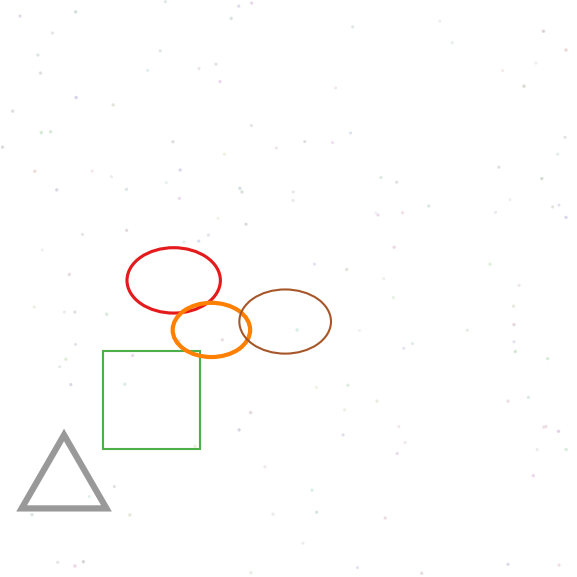[{"shape": "oval", "thickness": 1.5, "radius": 0.4, "center": [0.301, 0.514]}, {"shape": "square", "thickness": 1, "radius": 0.42, "center": [0.262, 0.306]}, {"shape": "oval", "thickness": 2, "radius": 0.34, "center": [0.366, 0.428]}, {"shape": "oval", "thickness": 1, "radius": 0.4, "center": [0.494, 0.442]}, {"shape": "triangle", "thickness": 3, "radius": 0.42, "center": [0.111, 0.161]}]